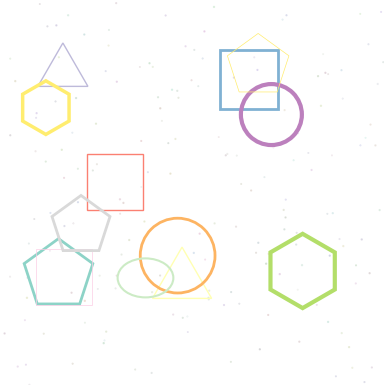[{"shape": "pentagon", "thickness": 2, "radius": 0.47, "center": [0.152, 0.286]}, {"shape": "triangle", "thickness": 1, "radius": 0.44, "center": [0.473, 0.269]}, {"shape": "triangle", "thickness": 1, "radius": 0.38, "center": [0.163, 0.813]}, {"shape": "square", "thickness": 1, "radius": 0.36, "center": [0.298, 0.527]}, {"shape": "square", "thickness": 2, "radius": 0.38, "center": [0.647, 0.793]}, {"shape": "circle", "thickness": 2, "radius": 0.49, "center": [0.461, 0.336]}, {"shape": "hexagon", "thickness": 3, "radius": 0.48, "center": [0.786, 0.296]}, {"shape": "square", "thickness": 0.5, "radius": 0.36, "center": [0.166, 0.281]}, {"shape": "pentagon", "thickness": 2, "radius": 0.4, "center": [0.21, 0.413]}, {"shape": "circle", "thickness": 3, "radius": 0.4, "center": [0.705, 0.702]}, {"shape": "oval", "thickness": 1.5, "radius": 0.36, "center": [0.378, 0.278]}, {"shape": "pentagon", "thickness": 0.5, "radius": 0.42, "center": [0.671, 0.829]}, {"shape": "hexagon", "thickness": 2.5, "radius": 0.35, "center": [0.119, 0.72]}]